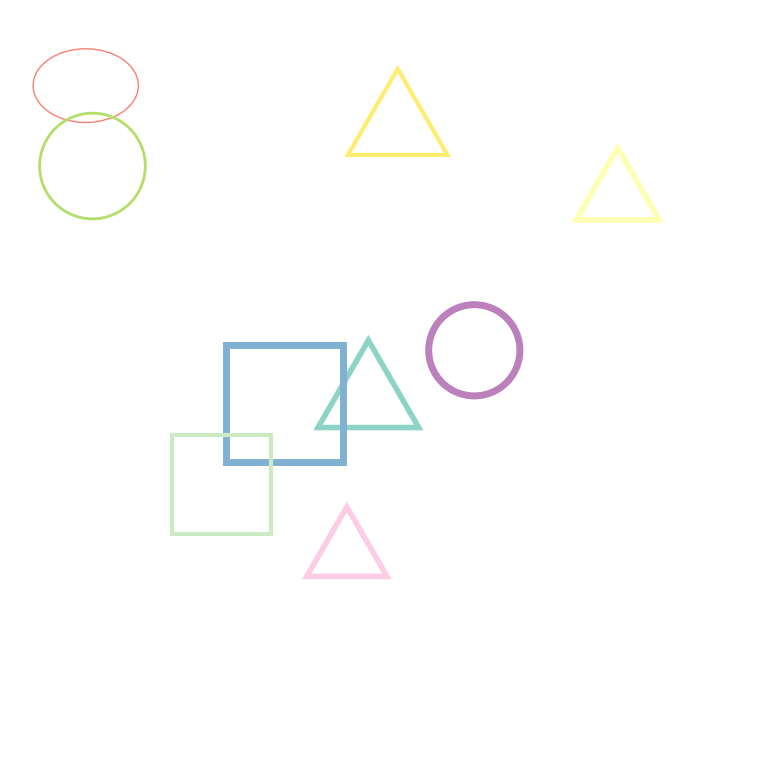[{"shape": "triangle", "thickness": 2, "radius": 0.38, "center": [0.478, 0.483]}, {"shape": "triangle", "thickness": 2, "radius": 0.31, "center": [0.802, 0.746]}, {"shape": "oval", "thickness": 0.5, "radius": 0.34, "center": [0.111, 0.889]}, {"shape": "square", "thickness": 2.5, "radius": 0.38, "center": [0.369, 0.476]}, {"shape": "circle", "thickness": 1, "radius": 0.34, "center": [0.12, 0.784]}, {"shape": "triangle", "thickness": 2, "radius": 0.3, "center": [0.45, 0.282]}, {"shape": "circle", "thickness": 2.5, "radius": 0.3, "center": [0.616, 0.545]}, {"shape": "square", "thickness": 1.5, "radius": 0.32, "center": [0.287, 0.371]}, {"shape": "triangle", "thickness": 1.5, "radius": 0.37, "center": [0.516, 0.836]}]